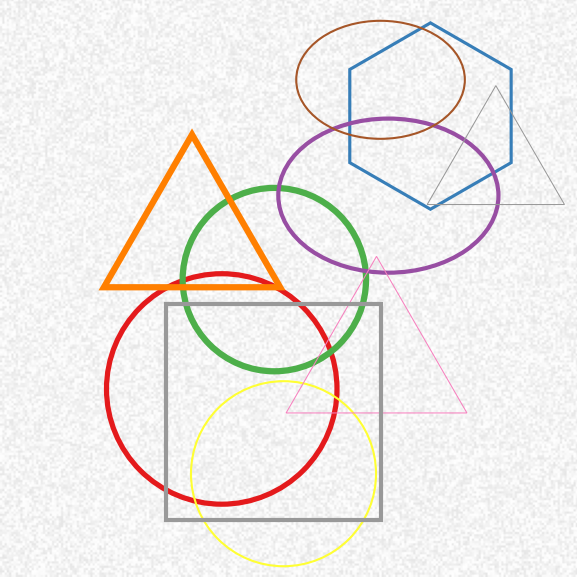[{"shape": "circle", "thickness": 2.5, "radius": 1.0, "center": [0.384, 0.326]}, {"shape": "hexagon", "thickness": 1.5, "radius": 0.81, "center": [0.745, 0.798]}, {"shape": "circle", "thickness": 3, "radius": 0.79, "center": [0.475, 0.515]}, {"shape": "oval", "thickness": 2, "radius": 0.95, "center": [0.673, 0.66]}, {"shape": "triangle", "thickness": 3, "radius": 0.88, "center": [0.333, 0.59]}, {"shape": "circle", "thickness": 1, "radius": 0.8, "center": [0.491, 0.179]}, {"shape": "oval", "thickness": 1, "radius": 0.73, "center": [0.659, 0.861]}, {"shape": "triangle", "thickness": 0.5, "radius": 0.9, "center": [0.652, 0.374]}, {"shape": "triangle", "thickness": 0.5, "radius": 0.69, "center": [0.859, 0.714]}, {"shape": "square", "thickness": 2, "radius": 0.93, "center": [0.474, 0.285]}]